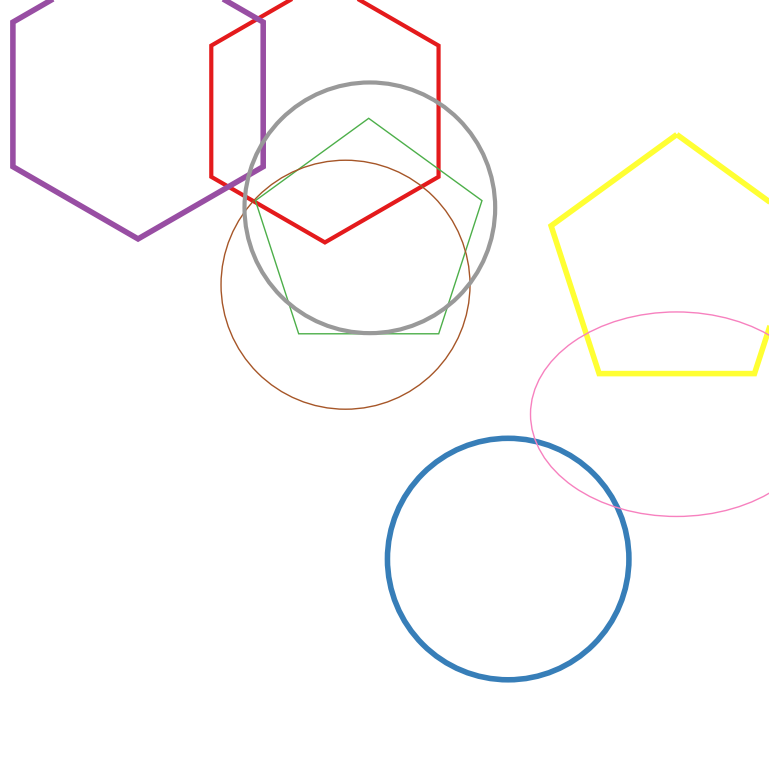[{"shape": "hexagon", "thickness": 1.5, "radius": 0.85, "center": [0.422, 0.856]}, {"shape": "circle", "thickness": 2, "radius": 0.78, "center": [0.66, 0.274]}, {"shape": "pentagon", "thickness": 0.5, "radius": 0.77, "center": [0.479, 0.692]}, {"shape": "hexagon", "thickness": 2, "radius": 0.94, "center": [0.179, 0.877]}, {"shape": "pentagon", "thickness": 2, "radius": 0.86, "center": [0.879, 0.654]}, {"shape": "circle", "thickness": 0.5, "radius": 0.81, "center": [0.449, 0.63]}, {"shape": "oval", "thickness": 0.5, "radius": 0.95, "center": [0.879, 0.462]}, {"shape": "circle", "thickness": 1.5, "radius": 0.81, "center": [0.48, 0.73]}]